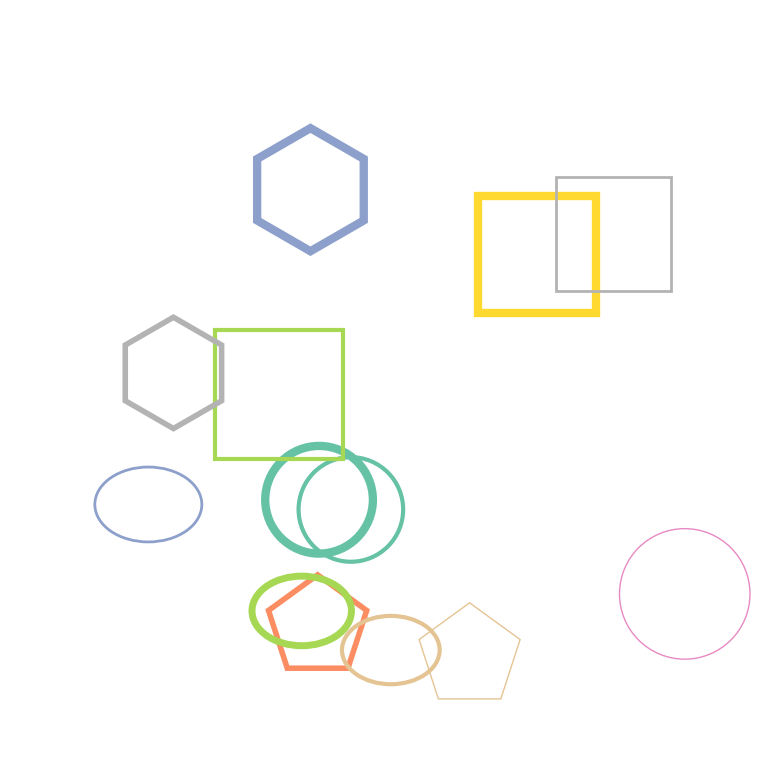[{"shape": "circle", "thickness": 3, "radius": 0.35, "center": [0.414, 0.351]}, {"shape": "circle", "thickness": 1.5, "radius": 0.34, "center": [0.456, 0.338]}, {"shape": "pentagon", "thickness": 2, "radius": 0.34, "center": [0.412, 0.186]}, {"shape": "hexagon", "thickness": 3, "radius": 0.4, "center": [0.403, 0.754]}, {"shape": "oval", "thickness": 1, "radius": 0.35, "center": [0.193, 0.345]}, {"shape": "circle", "thickness": 0.5, "radius": 0.42, "center": [0.889, 0.229]}, {"shape": "square", "thickness": 1.5, "radius": 0.42, "center": [0.362, 0.488]}, {"shape": "oval", "thickness": 2.5, "radius": 0.32, "center": [0.392, 0.207]}, {"shape": "square", "thickness": 3, "radius": 0.38, "center": [0.697, 0.669]}, {"shape": "pentagon", "thickness": 0.5, "radius": 0.34, "center": [0.61, 0.148]}, {"shape": "oval", "thickness": 1.5, "radius": 0.32, "center": [0.508, 0.156]}, {"shape": "hexagon", "thickness": 2, "radius": 0.36, "center": [0.225, 0.516]}, {"shape": "square", "thickness": 1, "radius": 0.37, "center": [0.797, 0.696]}]